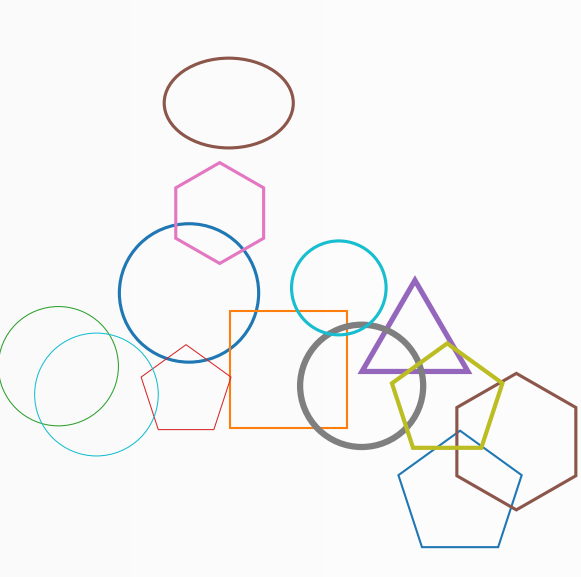[{"shape": "circle", "thickness": 1.5, "radius": 0.6, "center": [0.325, 0.492]}, {"shape": "pentagon", "thickness": 1, "radius": 0.56, "center": [0.792, 0.142]}, {"shape": "square", "thickness": 1, "radius": 0.5, "center": [0.496, 0.359]}, {"shape": "circle", "thickness": 0.5, "radius": 0.52, "center": [0.1, 0.365]}, {"shape": "pentagon", "thickness": 0.5, "radius": 0.41, "center": [0.32, 0.321]}, {"shape": "triangle", "thickness": 2.5, "radius": 0.53, "center": [0.714, 0.409]}, {"shape": "oval", "thickness": 1.5, "radius": 0.56, "center": [0.394, 0.821]}, {"shape": "hexagon", "thickness": 1.5, "radius": 0.59, "center": [0.888, 0.234]}, {"shape": "hexagon", "thickness": 1.5, "radius": 0.44, "center": [0.378, 0.63]}, {"shape": "circle", "thickness": 3, "radius": 0.53, "center": [0.622, 0.331]}, {"shape": "pentagon", "thickness": 2, "radius": 0.5, "center": [0.769, 0.305]}, {"shape": "circle", "thickness": 0.5, "radius": 0.53, "center": [0.166, 0.316]}, {"shape": "circle", "thickness": 1.5, "radius": 0.41, "center": [0.583, 0.501]}]